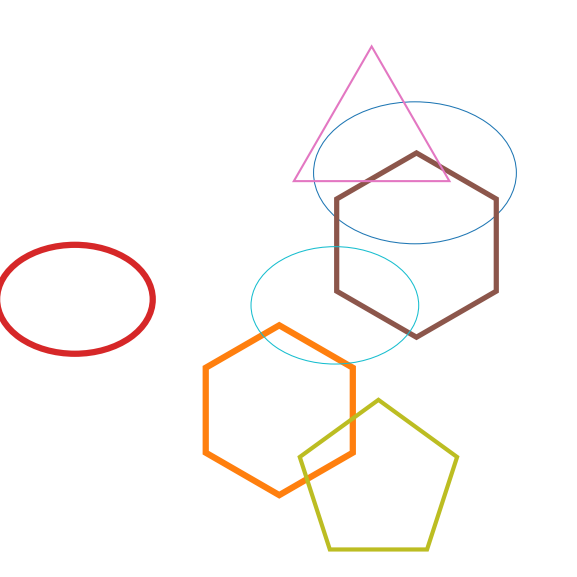[{"shape": "oval", "thickness": 0.5, "radius": 0.88, "center": [0.719, 0.7]}, {"shape": "hexagon", "thickness": 3, "radius": 0.74, "center": [0.484, 0.289]}, {"shape": "oval", "thickness": 3, "radius": 0.67, "center": [0.13, 0.481]}, {"shape": "hexagon", "thickness": 2.5, "radius": 0.8, "center": [0.721, 0.575]}, {"shape": "triangle", "thickness": 1, "radius": 0.78, "center": [0.644, 0.763]}, {"shape": "pentagon", "thickness": 2, "radius": 0.72, "center": [0.655, 0.164]}, {"shape": "oval", "thickness": 0.5, "radius": 0.73, "center": [0.58, 0.47]}]